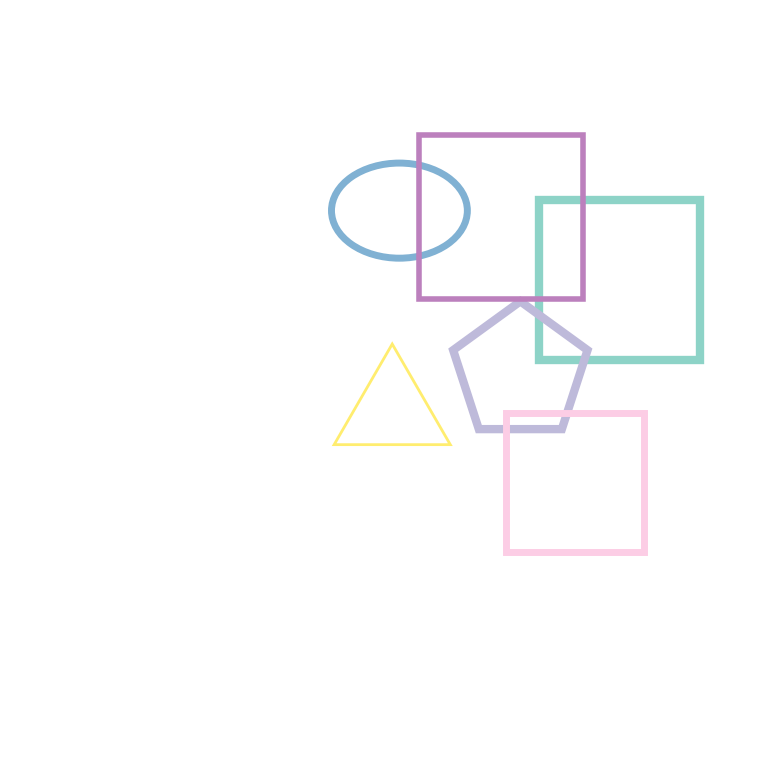[{"shape": "square", "thickness": 3, "radius": 0.52, "center": [0.805, 0.636]}, {"shape": "pentagon", "thickness": 3, "radius": 0.46, "center": [0.676, 0.517]}, {"shape": "oval", "thickness": 2.5, "radius": 0.44, "center": [0.519, 0.726]}, {"shape": "square", "thickness": 2.5, "radius": 0.45, "center": [0.747, 0.373]}, {"shape": "square", "thickness": 2, "radius": 0.54, "center": [0.651, 0.718]}, {"shape": "triangle", "thickness": 1, "radius": 0.44, "center": [0.509, 0.466]}]